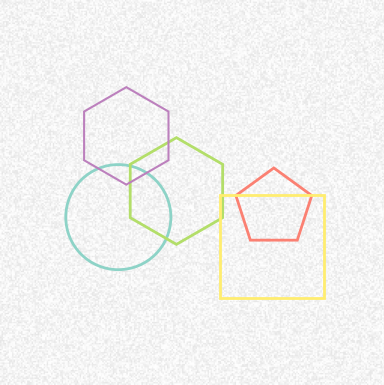[{"shape": "circle", "thickness": 2, "radius": 0.68, "center": [0.307, 0.436]}, {"shape": "pentagon", "thickness": 2, "radius": 0.52, "center": [0.711, 0.46]}, {"shape": "hexagon", "thickness": 2, "radius": 0.69, "center": [0.458, 0.504]}, {"shape": "hexagon", "thickness": 1.5, "radius": 0.63, "center": [0.328, 0.647]}, {"shape": "square", "thickness": 2, "radius": 0.67, "center": [0.707, 0.359]}]